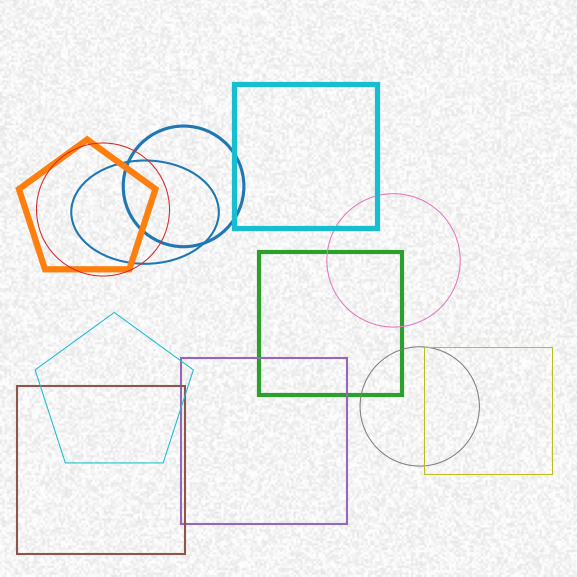[{"shape": "oval", "thickness": 1, "radius": 0.64, "center": [0.251, 0.632]}, {"shape": "circle", "thickness": 1.5, "radius": 0.52, "center": [0.318, 0.676]}, {"shape": "pentagon", "thickness": 3, "radius": 0.62, "center": [0.151, 0.633]}, {"shape": "square", "thickness": 2, "radius": 0.62, "center": [0.573, 0.439]}, {"shape": "circle", "thickness": 0.5, "radius": 0.58, "center": [0.178, 0.636]}, {"shape": "square", "thickness": 1, "radius": 0.72, "center": [0.457, 0.236]}, {"shape": "square", "thickness": 1, "radius": 0.73, "center": [0.175, 0.185]}, {"shape": "circle", "thickness": 0.5, "radius": 0.58, "center": [0.681, 0.548]}, {"shape": "circle", "thickness": 0.5, "radius": 0.52, "center": [0.727, 0.295]}, {"shape": "square", "thickness": 0.5, "radius": 0.55, "center": [0.845, 0.288]}, {"shape": "pentagon", "thickness": 0.5, "radius": 0.72, "center": [0.198, 0.314]}, {"shape": "square", "thickness": 2.5, "radius": 0.62, "center": [0.529, 0.73]}]